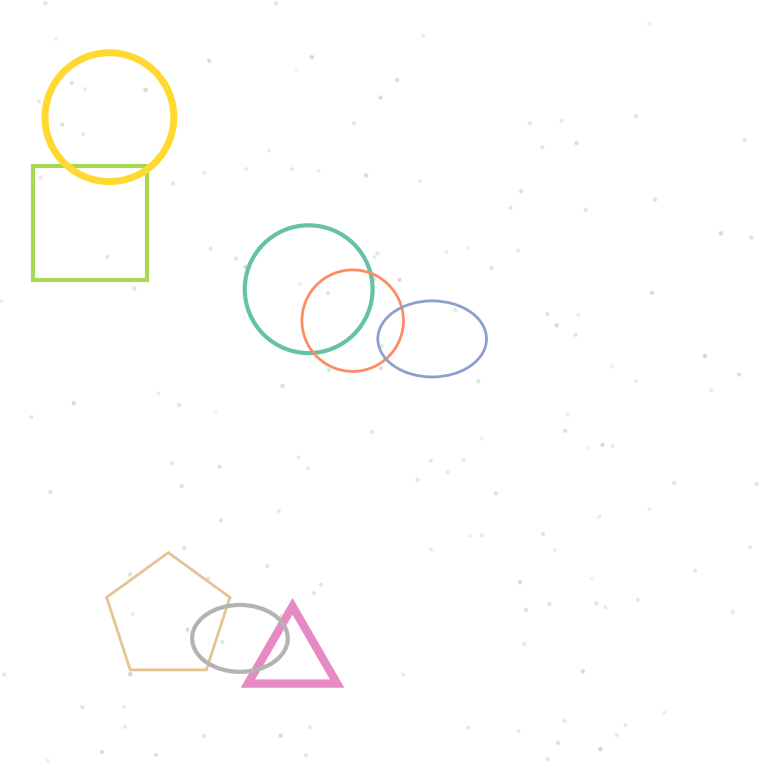[{"shape": "circle", "thickness": 1.5, "radius": 0.41, "center": [0.401, 0.624]}, {"shape": "circle", "thickness": 1, "radius": 0.33, "center": [0.458, 0.584]}, {"shape": "oval", "thickness": 1, "radius": 0.35, "center": [0.561, 0.56]}, {"shape": "triangle", "thickness": 3, "radius": 0.33, "center": [0.38, 0.146]}, {"shape": "square", "thickness": 1.5, "radius": 0.37, "center": [0.116, 0.711]}, {"shape": "circle", "thickness": 2.5, "radius": 0.42, "center": [0.142, 0.848]}, {"shape": "pentagon", "thickness": 1, "radius": 0.42, "center": [0.219, 0.198]}, {"shape": "oval", "thickness": 1.5, "radius": 0.31, "center": [0.312, 0.171]}]